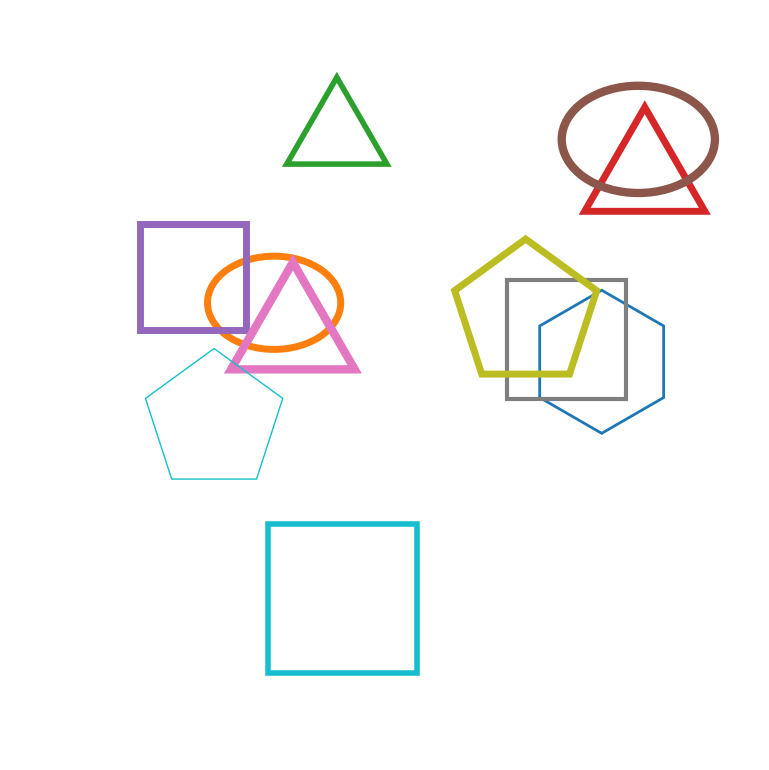[{"shape": "hexagon", "thickness": 1, "radius": 0.46, "center": [0.781, 0.53]}, {"shape": "oval", "thickness": 2.5, "radius": 0.43, "center": [0.356, 0.607]}, {"shape": "triangle", "thickness": 2, "radius": 0.38, "center": [0.437, 0.824]}, {"shape": "triangle", "thickness": 2.5, "radius": 0.45, "center": [0.837, 0.771]}, {"shape": "square", "thickness": 2.5, "radius": 0.34, "center": [0.251, 0.641]}, {"shape": "oval", "thickness": 3, "radius": 0.5, "center": [0.829, 0.819]}, {"shape": "triangle", "thickness": 3, "radius": 0.46, "center": [0.38, 0.567]}, {"shape": "square", "thickness": 1.5, "radius": 0.38, "center": [0.736, 0.559]}, {"shape": "pentagon", "thickness": 2.5, "radius": 0.48, "center": [0.683, 0.593]}, {"shape": "square", "thickness": 2, "radius": 0.48, "center": [0.445, 0.222]}, {"shape": "pentagon", "thickness": 0.5, "radius": 0.47, "center": [0.278, 0.454]}]